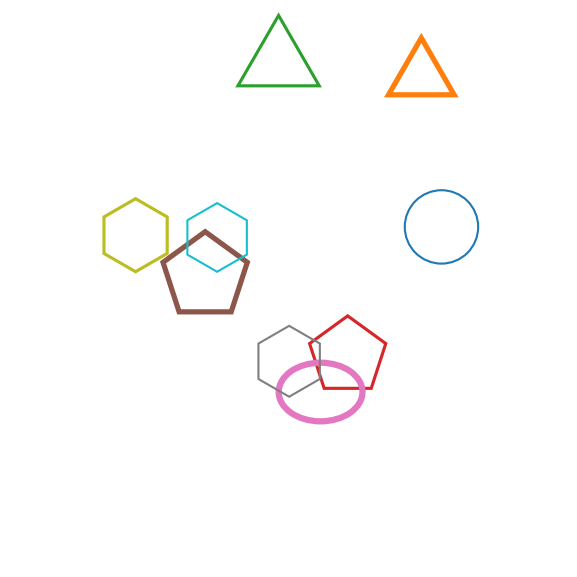[{"shape": "circle", "thickness": 1, "radius": 0.32, "center": [0.764, 0.606]}, {"shape": "triangle", "thickness": 2.5, "radius": 0.33, "center": [0.73, 0.868]}, {"shape": "triangle", "thickness": 1.5, "radius": 0.41, "center": [0.482, 0.891]}, {"shape": "pentagon", "thickness": 1.5, "radius": 0.35, "center": [0.602, 0.383]}, {"shape": "pentagon", "thickness": 2.5, "radius": 0.38, "center": [0.355, 0.521]}, {"shape": "oval", "thickness": 3, "radius": 0.36, "center": [0.555, 0.32]}, {"shape": "hexagon", "thickness": 1, "radius": 0.31, "center": [0.501, 0.374]}, {"shape": "hexagon", "thickness": 1.5, "radius": 0.32, "center": [0.235, 0.592]}, {"shape": "hexagon", "thickness": 1, "radius": 0.3, "center": [0.376, 0.588]}]